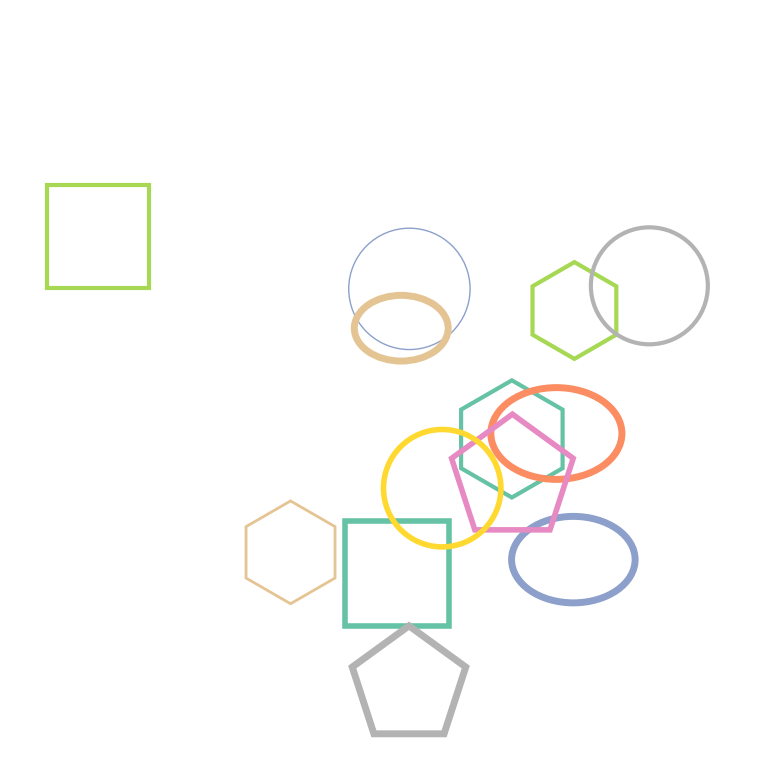[{"shape": "hexagon", "thickness": 1.5, "radius": 0.38, "center": [0.665, 0.43]}, {"shape": "square", "thickness": 2, "radius": 0.34, "center": [0.516, 0.255]}, {"shape": "oval", "thickness": 2.5, "radius": 0.43, "center": [0.723, 0.437]}, {"shape": "circle", "thickness": 0.5, "radius": 0.39, "center": [0.532, 0.625]}, {"shape": "oval", "thickness": 2.5, "radius": 0.4, "center": [0.745, 0.273]}, {"shape": "pentagon", "thickness": 2, "radius": 0.42, "center": [0.665, 0.379]}, {"shape": "hexagon", "thickness": 1.5, "radius": 0.31, "center": [0.746, 0.597]}, {"shape": "square", "thickness": 1.5, "radius": 0.33, "center": [0.128, 0.693]}, {"shape": "circle", "thickness": 2, "radius": 0.38, "center": [0.574, 0.366]}, {"shape": "oval", "thickness": 2.5, "radius": 0.3, "center": [0.521, 0.574]}, {"shape": "hexagon", "thickness": 1, "radius": 0.33, "center": [0.377, 0.283]}, {"shape": "pentagon", "thickness": 2.5, "radius": 0.39, "center": [0.531, 0.11]}, {"shape": "circle", "thickness": 1.5, "radius": 0.38, "center": [0.843, 0.629]}]